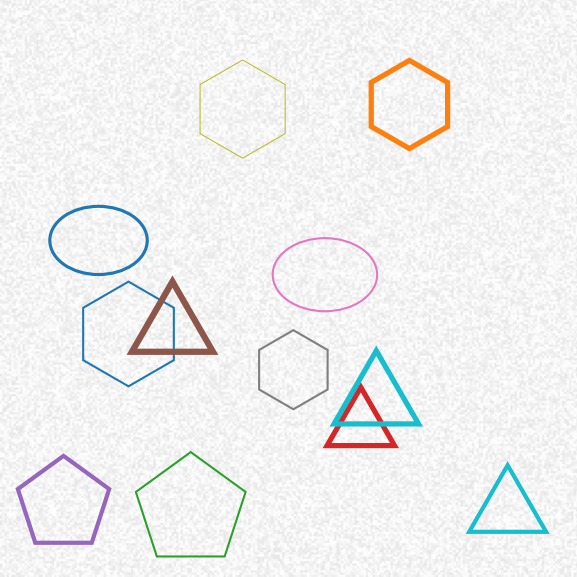[{"shape": "oval", "thickness": 1.5, "radius": 0.42, "center": [0.171, 0.583]}, {"shape": "hexagon", "thickness": 1, "radius": 0.45, "center": [0.223, 0.421]}, {"shape": "hexagon", "thickness": 2.5, "radius": 0.38, "center": [0.709, 0.818]}, {"shape": "pentagon", "thickness": 1, "radius": 0.5, "center": [0.33, 0.116]}, {"shape": "triangle", "thickness": 2.5, "radius": 0.34, "center": [0.625, 0.261]}, {"shape": "pentagon", "thickness": 2, "radius": 0.42, "center": [0.11, 0.127]}, {"shape": "triangle", "thickness": 3, "radius": 0.41, "center": [0.299, 0.431]}, {"shape": "oval", "thickness": 1, "radius": 0.45, "center": [0.563, 0.523]}, {"shape": "hexagon", "thickness": 1, "radius": 0.34, "center": [0.508, 0.359]}, {"shape": "hexagon", "thickness": 0.5, "radius": 0.43, "center": [0.42, 0.81]}, {"shape": "triangle", "thickness": 2, "radius": 0.38, "center": [0.879, 0.117]}, {"shape": "triangle", "thickness": 2.5, "radius": 0.42, "center": [0.652, 0.307]}]